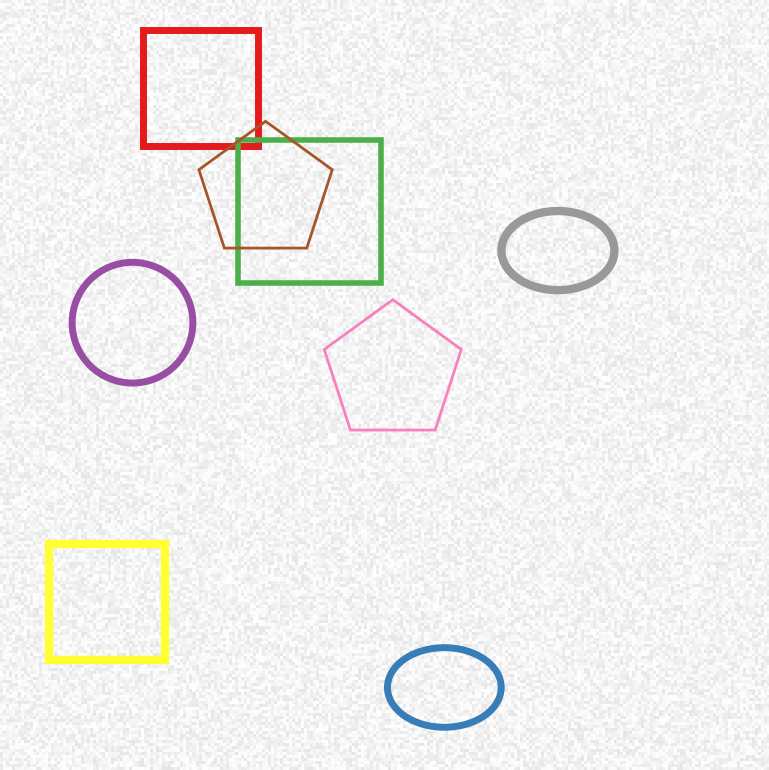[{"shape": "square", "thickness": 2.5, "radius": 0.37, "center": [0.26, 0.886]}, {"shape": "oval", "thickness": 2.5, "radius": 0.37, "center": [0.577, 0.107]}, {"shape": "square", "thickness": 2, "radius": 0.46, "center": [0.402, 0.725]}, {"shape": "circle", "thickness": 2.5, "radius": 0.39, "center": [0.172, 0.581]}, {"shape": "square", "thickness": 3, "radius": 0.38, "center": [0.139, 0.218]}, {"shape": "pentagon", "thickness": 1, "radius": 0.46, "center": [0.345, 0.751]}, {"shape": "pentagon", "thickness": 1, "radius": 0.47, "center": [0.51, 0.517]}, {"shape": "oval", "thickness": 3, "radius": 0.37, "center": [0.725, 0.675]}]